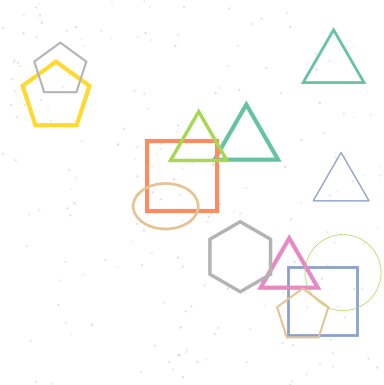[{"shape": "triangle", "thickness": 2, "radius": 0.46, "center": [0.866, 0.831]}, {"shape": "triangle", "thickness": 3, "radius": 0.48, "center": [0.64, 0.633]}, {"shape": "square", "thickness": 3, "radius": 0.45, "center": [0.473, 0.543]}, {"shape": "triangle", "thickness": 1, "radius": 0.42, "center": [0.886, 0.52]}, {"shape": "square", "thickness": 2, "radius": 0.44, "center": [0.838, 0.218]}, {"shape": "triangle", "thickness": 3, "radius": 0.43, "center": [0.751, 0.296]}, {"shape": "triangle", "thickness": 2.5, "radius": 0.42, "center": [0.516, 0.626]}, {"shape": "circle", "thickness": 0.5, "radius": 0.49, "center": [0.891, 0.292]}, {"shape": "pentagon", "thickness": 3, "radius": 0.46, "center": [0.146, 0.749]}, {"shape": "pentagon", "thickness": 1.5, "radius": 0.35, "center": [0.786, 0.181]}, {"shape": "oval", "thickness": 2, "radius": 0.42, "center": [0.43, 0.464]}, {"shape": "pentagon", "thickness": 1.5, "radius": 0.36, "center": [0.157, 0.818]}, {"shape": "hexagon", "thickness": 2.5, "radius": 0.45, "center": [0.624, 0.333]}]